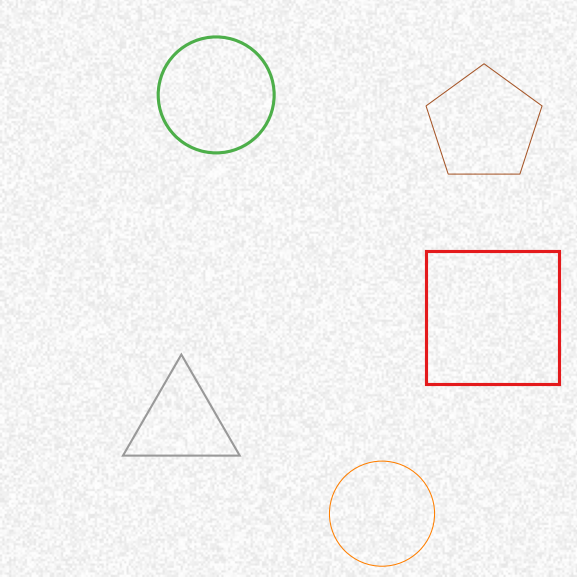[{"shape": "square", "thickness": 1.5, "radius": 0.58, "center": [0.853, 0.449]}, {"shape": "circle", "thickness": 1.5, "radius": 0.5, "center": [0.374, 0.835]}, {"shape": "circle", "thickness": 0.5, "radius": 0.46, "center": [0.661, 0.11]}, {"shape": "pentagon", "thickness": 0.5, "radius": 0.53, "center": [0.838, 0.783]}, {"shape": "triangle", "thickness": 1, "radius": 0.58, "center": [0.314, 0.269]}]